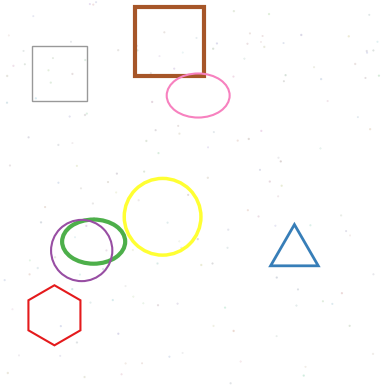[{"shape": "hexagon", "thickness": 1.5, "radius": 0.39, "center": [0.141, 0.181]}, {"shape": "triangle", "thickness": 2, "radius": 0.36, "center": [0.765, 0.345]}, {"shape": "oval", "thickness": 3, "radius": 0.41, "center": [0.243, 0.372]}, {"shape": "circle", "thickness": 1.5, "radius": 0.4, "center": [0.212, 0.349]}, {"shape": "circle", "thickness": 2.5, "radius": 0.5, "center": [0.422, 0.437]}, {"shape": "square", "thickness": 3, "radius": 0.45, "center": [0.44, 0.892]}, {"shape": "oval", "thickness": 1.5, "radius": 0.41, "center": [0.515, 0.752]}, {"shape": "square", "thickness": 1, "radius": 0.36, "center": [0.155, 0.808]}]